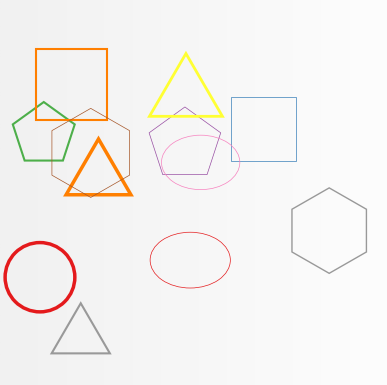[{"shape": "oval", "thickness": 0.5, "radius": 0.52, "center": [0.491, 0.324]}, {"shape": "circle", "thickness": 2.5, "radius": 0.45, "center": [0.103, 0.28]}, {"shape": "square", "thickness": 0.5, "radius": 0.42, "center": [0.68, 0.665]}, {"shape": "pentagon", "thickness": 1.5, "radius": 0.42, "center": [0.113, 0.651]}, {"shape": "pentagon", "thickness": 0.5, "radius": 0.49, "center": [0.477, 0.625]}, {"shape": "square", "thickness": 1.5, "radius": 0.46, "center": [0.184, 0.78]}, {"shape": "triangle", "thickness": 2.5, "radius": 0.48, "center": [0.254, 0.542]}, {"shape": "triangle", "thickness": 2, "radius": 0.54, "center": [0.48, 0.752]}, {"shape": "hexagon", "thickness": 0.5, "radius": 0.58, "center": [0.234, 0.603]}, {"shape": "oval", "thickness": 0.5, "radius": 0.51, "center": [0.518, 0.578]}, {"shape": "triangle", "thickness": 1.5, "radius": 0.43, "center": [0.208, 0.126]}, {"shape": "hexagon", "thickness": 1, "radius": 0.55, "center": [0.85, 0.401]}]